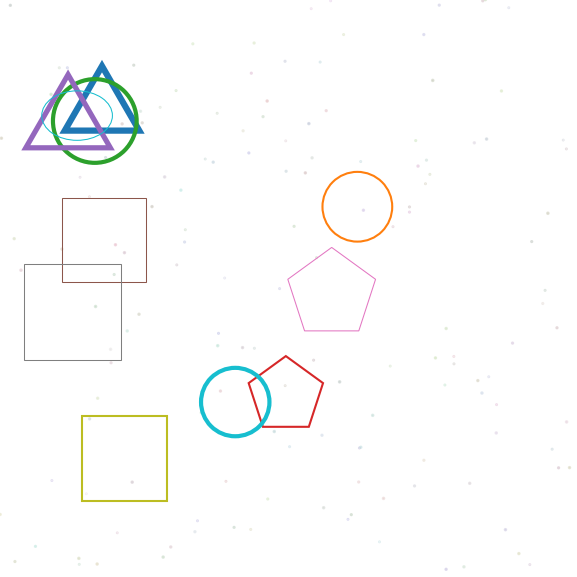[{"shape": "triangle", "thickness": 3, "radius": 0.37, "center": [0.177, 0.81]}, {"shape": "circle", "thickness": 1, "radius": 0.3, "center": [0.619, 0.641]}, {"shape": "circle", "thickness": 2, "radius": 0.36, "center": [0.164, 0.79]}, {"shape": "pentagon", "thickness": 1, "radius": 0.34, "center": [0.495, 0.315]}, {"shape": "triangle", "thickness": 2.5, "radius": 0.42, "center": [0.118, 0.785]}, {"shape": "square", "thickness": 0.5, "radius": 0.36, "center": [0.18, 0.584]}, {"shape": "pentagon", "thickness": 0.5, "radius": 0.4, "center": [0.574, 0.491]}, {"shape": "square", "thickness": 0.5, "radius": 0.42, "center": [0.126, 0.459]}, {"shape": "square", "thickness": 1, "radius": 0.37, "center": [0.216, 0.205]}, {"shape": "oval", "thickness": 0.5, "radius": 0.31, "center": [0.133, 0.799]}, {"shape": "circle", "thickness": 2, "radius": 0.3, "center": [0.407, 0.303]}]